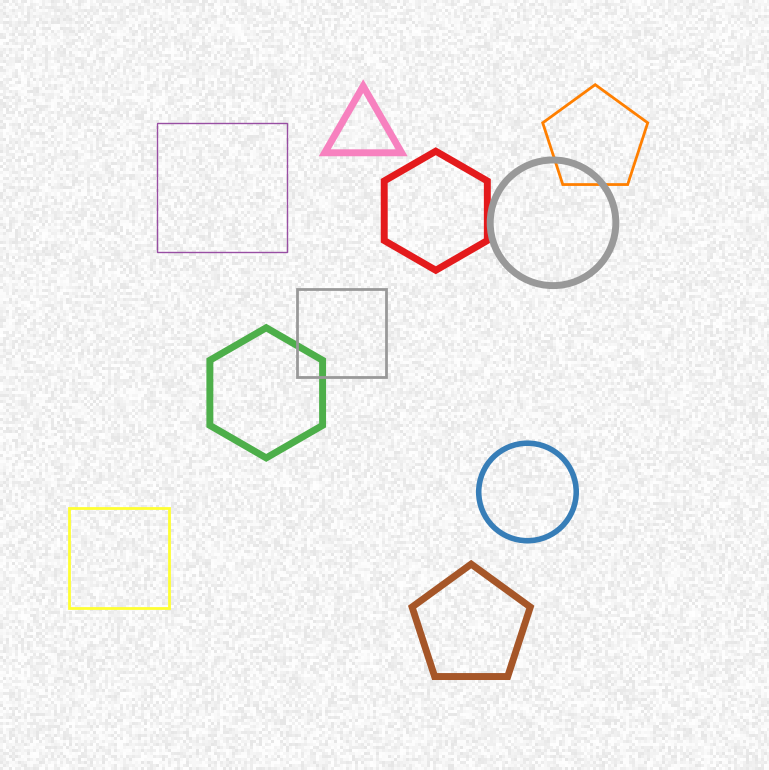[{"shape": "hexagon", "thickness": 2.5, "radius": 0.39, "center": [0.566, 0.726]}, {"shape": "circle", "thickness": 2, "radius": 0.32, "center": [0.685, 0.361]}, {"shape": "hexagon", "thickness": 2.5, "radius": 0.42, "center": [0.346, 0.49]}, {"shape": "square", "thickness": 0.5, "radius": 0.42, "center": [0.288, 0.756]}, {"shape": "pentagon", "thickness": 1, "radius": 0.36, "center": [0.773, 0.818]}, {"shape": "square", "thickness": 1, "radius": 0.32, "center": [0.155, 0.275]}, {"shape": "pentagon", "thickness": 2.5, "radius": 0.4, "center": [0.612, 0.187]}, {"shape": "triangle", "thickness": 2.5, "radius": 0.29, "center": [0.472, 0.83]}, {"shape": "circle", "thickness": 2.5, "radius": 0.41, "center": [0.718, 0.711]}, {"shape": "square", "thickness": 1, "radius": 0.29, "center": [0.444, 0.568]}]